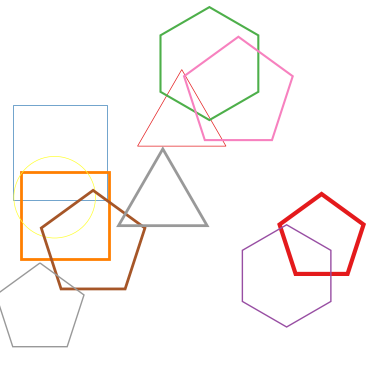[{"shape": "pentagon", "thickness": 3, "radius": 0.57, "center": [0.835, 0.381]}, {"shape": "triangle", "thickness": 0.5, "radius": 0.66, "center": [0.472, 0.687]}, {"shape": "square", "thickness": 0.5, "radius": 0.61, "center": [0.156, 0.604]}, {"shape": "hexagon", "thickness": 1.5, "radius": 0.73, "center": [0.544, 0.835]}, {"shape": "hexagon", "thickness": 1, "radius": 0.66, "center": [0.744, 0.283]}, {"shape": "square", "thickness": 2, "radius": 0.57, "center": [0.169, 0.441]}, {"shape": "circle", "thickness": 0.5, "radius": 0.53, "center": [0.142, 0.488]}, {"shape": "pentagon", "thickness": 2, "radius": 0.71, "center": [0.242, 0.364]}, {"shape": "pentagon", "thickness": 1.5, "radius": 0.74, "center": [0.619, 0.756]}, {"shape": "pentagon", "thickness": 1, "radius": 0.6, "center": [0.104, 0.197]}, {"shape": "triangle", "thickness": 2, "radius": 0.66, "center": [0.423, 0.48]}]